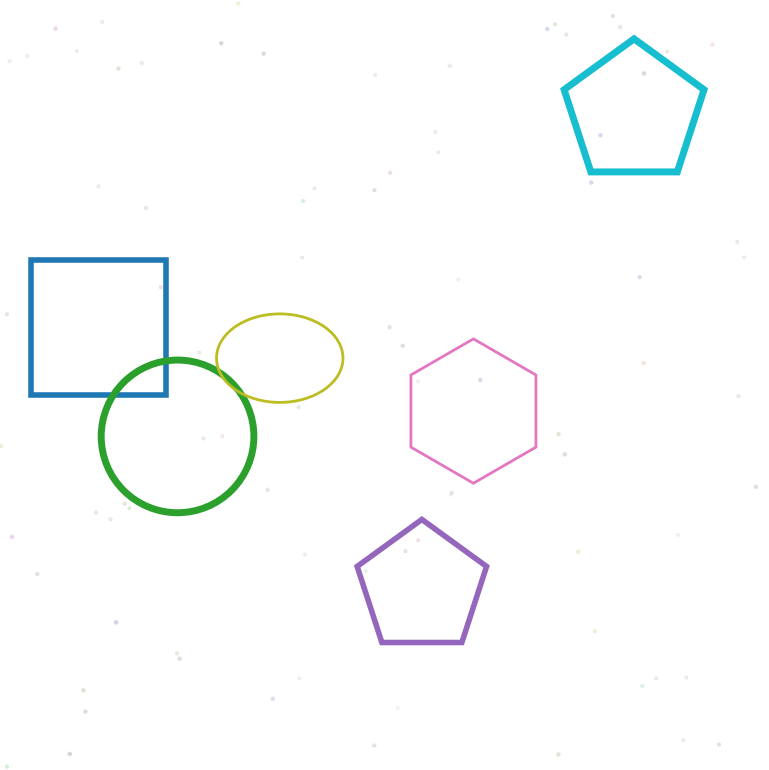[{"shape": "square", "thickness": 2, "radius": 0.44, "center": [0.128, 0.575]}, {"shape": "circle", "thickness": 2.5, "radius": 0.5, "center": [0.231, 0.433]}, {"shape": "pentagon", "thickness": 2, "radius": 0.44, "center": [0.548, 0.237]}, {"shape": "hexagon", "thickness": 1, "radius": 0.47, "center": [0.615, 0.466]}, {"shape": "oval", "thickness": 1, "radius": 0.41, "center": [0.363, 0.535]}, {"shape": "pentagon", "thickness": 2.5, "radius": 0.48, "center": [0.823, 0.854]}]